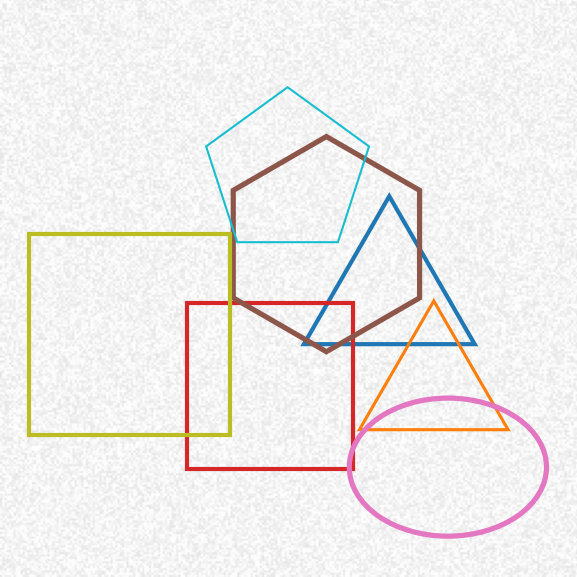[{"shape": "triangle", "thickness": 2, "radius": 0.85, "center": [0.674, 0.489]}, {"shape": "triangle", "thickness": 1.5, "radius": 0.74, "center": [0.751, 0.329]}, {"shape": "square", "thickness": 2, "radius": 0.72, "center": [0.468, 0.33]}, {"shape": "hexagon", "thickness": 2.5, "radius": 0.93, "center": [0.565, 0.576]}, {"shape": "oval", "thickness": 2.5, "radius": 0.85, "center": [0.776, 0.19]}, {"shape": "square", "thickness": 2, "radius": 0.87, "center": [0.224, 0.42]}, {"shape": "pentagon", "thickness": 1, "radius": 0.74, "center": [0.498, 0.7]}]